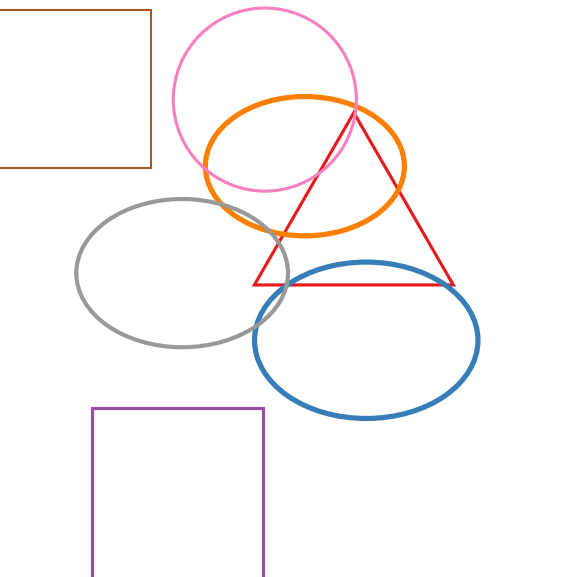[{"shape": "triangle", "thickness": 1.5, "radius": 0.99, "center": [0.613, 0.605]}, {"shape": "oval", "thickness": 2.5, "radius": 0.97, "center": [0.634, 0.41]}, {"shape": "square", "thickness": 1.5, "radius": 0.74, "center": [0.307, 0.145]}, {"shape": "oval", "thickness": 2.5, "radius": 0.86, "center": [0.528, 0.711]}, {"shape": "square", "thickness": 1, "radius": 0.68, "center": [0.125, 0.845]}, {"shape": "circle", "thickness": 1.5, "radius": 0.79, "center": [0.459, 0.827]}, {"shape": "oval", "thickness": 2, "radius": 0.92, "center": [0.315, 0.526]}]